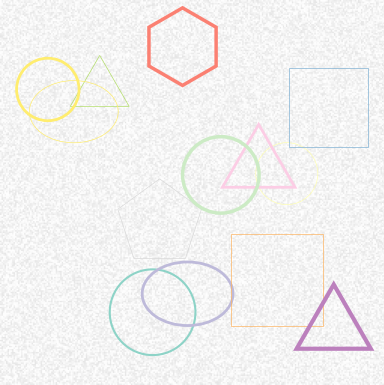[{"shape": "circle", "thickness": 1.5, "radius": 0.56, "center": [0.396, 0.189]}, {"shape": "circle", "thickness": 0.5, "radius": 0.4, "center": [0.745, 0.549]}, {"shape": "oval", "thickness": 2, "radius": 0.59, "center": [0.487, 0.237]}, {"shape": "hexagon", "thickness": 2.5, "radius": 0.5, "center": [0.474, 0.879]}, {"shape": "square", "thickness": 0.5, "radius": 0.51, "center": [0.853, 0.72]}, {"shape": "square", "thickness": 0.5, "radius": 0.6, "center": [0.719, 0.274]}, {"shape": "triangle", "thickness": 0.5, "radius": 0.44, "center": [0.259, 0.768]}, {"shape": "triangle", "thickness": 2, "radius": 0.54, "center": [0.672, 0.568]}, {"shape": "pentagon", "thickness": 0.5, "radius": 0.57, "center": [0.415, 0.421]}, {"shape": "triangle", "thickness": 3, "radius": 0.56, "center": [0.867, 0.15]}, {"shape": "circle", "thickness": 2.5, "radius": 0.5, "center": [0.574, 0.546]}, {"shape": "oval", "thickness": 0.5, "radius": 0.58, "center": [0.192, 0.71]}, {"shape": "circle", "thickness": 2, "radius": 0.41, "center": [0.124, 0.768]}]